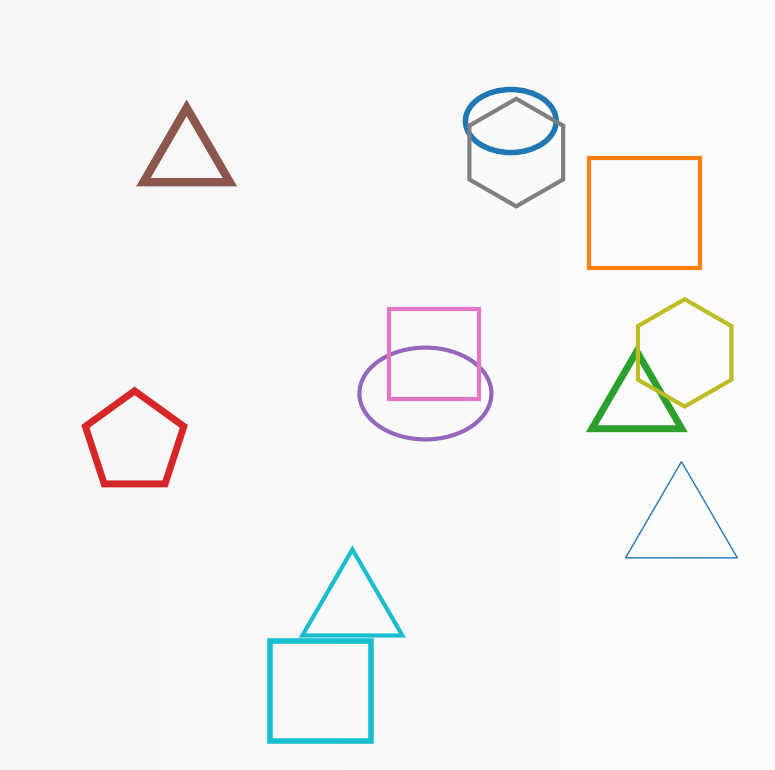[{"shape": "oval", "thickness": 2, "radius": 0.29, "center": [0.659, 0.843]}, {"shape": "triangle", "thickness": 0.5, "radius": 0.42, "center": [0.879, 0.317]}, {"shape": "square", "thickness": 1.5, "radius": 0.36, "center": [0.831, 0.724]}, {"shape": "triangle", "thickness": 2.5, "radius": 0.33, "center": [0.822, 0.477]}, {"shape": "pentagon", "thickness": 2.5, "radius": 0.33, "center": [0.174, 0.426]}, {"shape": "oval", "thickness": 1.5, "radius": 0.43, "center": [0.549, 0.489]}, {"shape": "triangle", "thickness": 3, "radius": 0.32, "center": [0.241, 0.796]}, {"shape": "square", "thickness": 1.5, "radius": 0.29, "center": [0.56, 0.54]}, {"shape": "hexagon", "thickness": 1.5, "radius": 0.35, "center": [0.666, 0.802]}, {"shape": "hexagon", "thickness": 1.5, "radius": 0.35, "center": [0.883, 0.542]}, {"shape": "triangle", "thickness": 1.5, "radius": 0.37, "center": [0.455, 0.212]}, {"shape": "square", "thickness": 2, "radius": 0.33, "center": [0.414, 0.103]}]